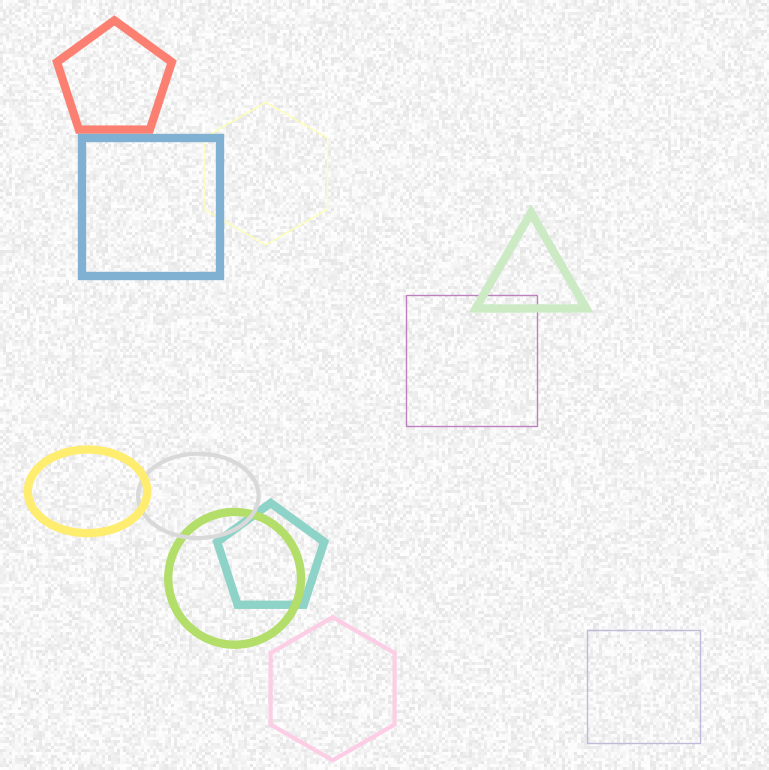[{"shape": "pentagon", "thickness": 3, "radius": 0.37, "center": [0.352, 0.274]}, {"shape": "hexagon", "thickness": 0.5, "radius": 0.46, "center": [0.345, 0.775]}, {"shape": "square", "thickness": 0.5, "radius": 0.37, "center": [0.836, 0.109]}, {"shape": "pentagon", "thickness": 3, "radius": 0.39, "center": [0.149, 0.895]}, {"shape": "square", "thickness": 3, "radius": 0.45, "center": [0.196, 0.731]}, {"shape": "circle", "thickness": 3, "radius": 0.43, "center": [0.305, 0.249]}, {"shape": "hexagon", "thickness": 1.5, "radius": 0.46, "center": [0.432, 0.105]}, {"shape": "oval", "thickness": 1.5, "radius": 0.39, "center": [0.258, 0.356]}, {"shape": "square", "thickness": 0.5, "radius": 0.42, "center": [0.613, 0.532]}, {"shape": "triangle", "thickness": 3, "radius": 0.41, "center": [0.69, 0.641]}, {"shape": "oval", "thickness": 3, "radius": 0.39, "center": [0.114, 0.362]}]